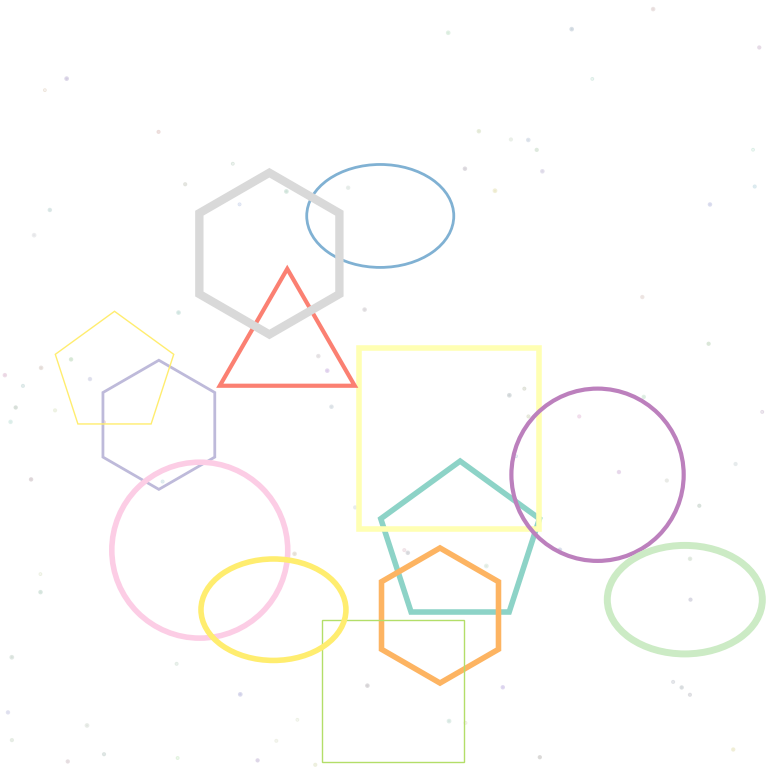[{"shape": "pentagon", "thickness": 2, "radius": 0.54, "center": [0.598, 0.293]}, {"shape": "square", "thickness": 2, "radius": 0.59, "center": [0.583, 0.43]}, {"shape": "hexagon", "thickness": 1, "radius": 0.42, "center": [0.206, 0.448]}, {"shape": "triangle", "thickness": 1.5, "radius": 0.51, "center": [0.373, 0.55]}, {"shape": "oval", "thickness": 1, "radius": 0.48, "center": [0.494, 0.72]}, {"shape": "hexagon", "thickness": 2, "radius": 0.44, "center": [0.571, 0.201]}, {"shape": "square", "thickness": 0.5, "radius": 0.46, "center": [0.511, 0.102]}, {"shape": "circle", "thickness": 2, "radius": 0.57, "center": [0.259, 0.286]}, {"shape": "hexagon", "thickness": 3, "radius": 0.53, "center": [0.35, 0.671]}, {"shape": "circle", "thickness": 1.5, "radius": 0.56, "center": [0.776, 0.383]}, {"shape": "oval", "thickness": 2.5, "radius": 0.5, "center": [0.889, 0.221]}, {"shape": "oval", "thickness": 2, "radius": 0.47, "center": [0.355, 0.208]}, {"shape": "pentagon", "thickness": 0.5, "radius": 0.4, "center": [0.149, 0.515]}]